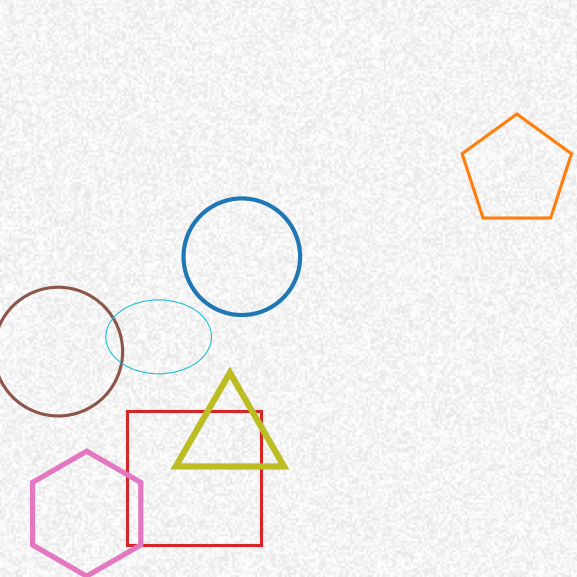[{"shape": "circle", "thickness": 2, "radius": 0.5, "center": [0.419, 0.555]}, {"shape": "pentagon", "thickness": 1.5, "radius": 0.5, "center": [0.895, 0.702]}, {"shape": "square", "thickness": 1.5, "radius": 0.58, "center": [0.337, 0.172]}, {"shape": "circle", "thickness": 1.5, "radius": 0.56, "center": [0.101, 0.39]}, {"shape": "hexagon", "thickness": 2.5, "radius": 0.54, "center": [0.15, 0.11]}, {"shape": "triangle", "thickness": 3, "radius": 0.54, "center": [0.398, 0.246]}, {"shape": "oval", "thickness": 0.5, "radius": 0.46, "center": [0.275, 0.416]}]